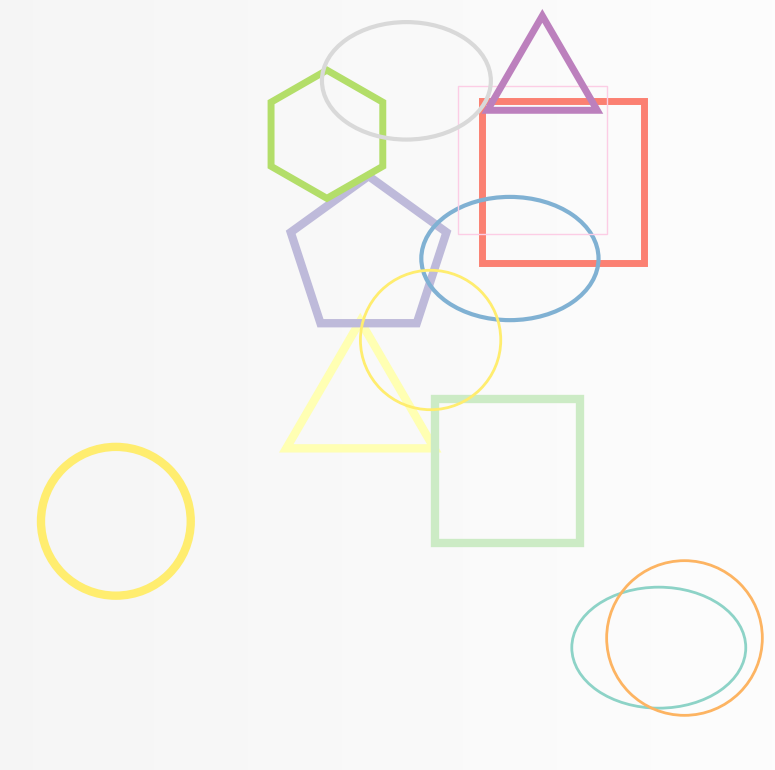[{"shape": "oval", "thickness": 1, "radius": 0.56, "center": [0.85, 0.159]}, {"shape": "triangle", "thickness": 3, "radius": 0.55, "center": [0.465, 0.473]}, {"shape": "pentagon", "thickness": 3, "radius": 0.53, "center": [0.476, 0.666]}, {"shape": "square", "thickness": 2.5, "radius": 0.52, "center": [0.726, 0.764]}, {"shape": "oval", "thickness": 1.5, "radius": 0.57, "center": [0.658, 0.664]}, {"shape": "circle", "thickness": 1, "radius": 0.5, "center": [0.883, 0.171]}, {"shape": "hexagon", "thickness": 2.5, "radius": 0.42, "center": [0.422, 0.826]}, {"shape": "square", "thickness": 0.5, "radius": 0.48, "center": [0.688, 0.792]}, {"shape": "oval", "thickness": 1.5, "radius": 0.54, "center": [0.524, 0.895]}, {"shape": "triangle", "thickness": 2.5, "radius": 0.41, "center": [0.7, 0.898]}, {"shape": "square", "thickness": 3, "radius": 0.47, "center": [0.655, 0.388]}, {"shape": "circle", "thickness": 1, "radius": 0.45, "center": [0.556, 0.558]}, {"shape": "circle", "thickness": 3, "radius": 0.48, "center": [0.15, 0.323]}]